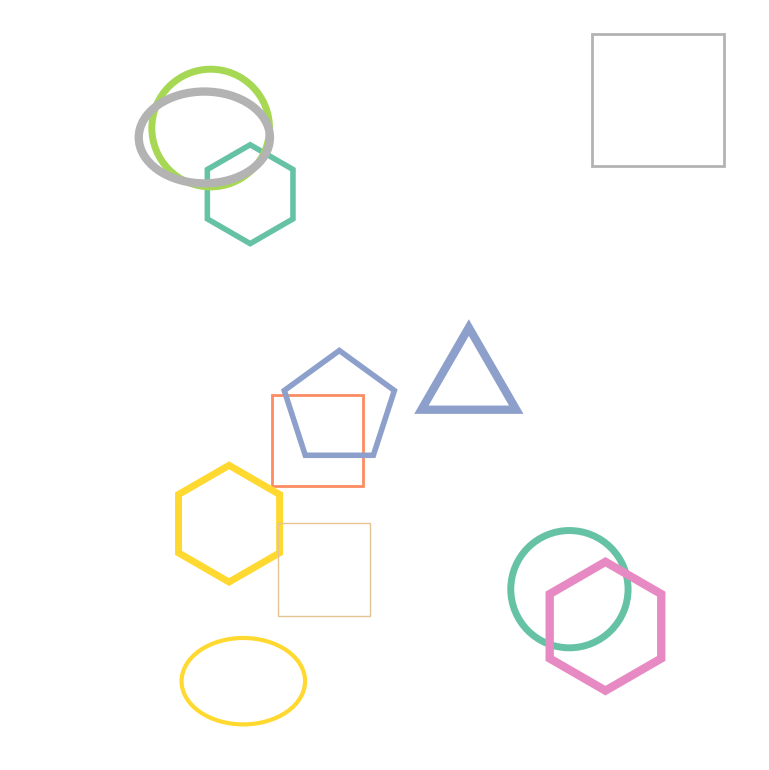[{"shape": "hexagon", "thickness": 2, "radius": 0.32, "center": [0.325, 0.748]}, {"shape": "circle", "thickness": 2.5, "radius": 0.38, "center": [0.74, 0.235]}, {"shape": "square", "thickness": 1, "radius": 0.29, "center": [0.413, 0.428]}, {"shape": "pentagon", "thickness": 2, "radius": 0.38, "center": [0.441, 0.47]}, {"shape": "triangle", "thickness": 3, "radius": 0.36, "center": [0.609, 0.503]}, {"shape": "hexagon", "thickness": 3, "radius": 0.42, "center": [0.786, 0.187]}, {"shape": "circle", "thickness": 2.5, "radius": 0.38, "center": [0.274, 0.834]}, {"shape": "hexagon", "thickness": 2.5, "radius": 0.38, "center": [0.297, 0.32]}, {"shape": "oval", "thickness": 1.5, "radius": 0.4, "center": [0.316, 0.115]}, {"shape": "square", "thickness": 0.5, "radius": 0.3, "center": [0.42, 0.261]}, {"shape": "square", "thickness": 1, "radius": 0.43, "center": [0.854, 0.87]}, {"shape": "oval", "thickness": 3, "radius": 0.43, "center": [0.265, 0.821]}]